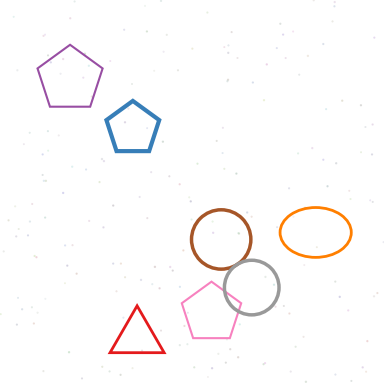[{"shape": "triangle", "thickness": 2, "radius": 0.41, "center": [0.356, 0.125]}, {"shape": "pentagon", "thickness": 3, "radius": 0.36, "center": [0.345, 0.666]}, {"shape": "pentagon", "thickness": 1.5, "radius": 0.44, "center": [0.182, 0.795]}, {"shape": "oval", "thickness": 2, "radius": 0.46, "center": [0.82, 0.396]}, {"shape": "circle", "thickness": 2.5, "radius": 0.39, "center": [0.575, 0.378]}, {"shape": "pentagon", "thickness": 1.5, "radius": 0.41, "center": [0.549, 0.187]}, {"shape": "circle", "thickness": 2.5, "radius": 0.35, "center": [0.654, 0.253]}]